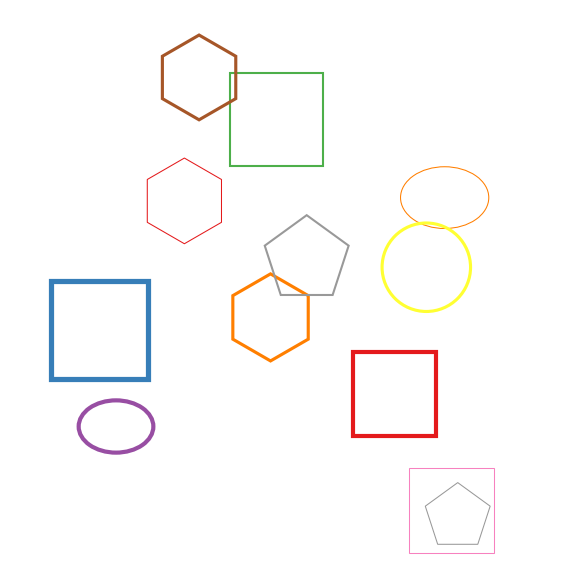[{"shape": "hexagon", "thickness": 0.5, "radius": 0.37, "center": [0.319, 0.651]}, {"shape": "square", "thickness": 2, "radius": 0.36, "center": [0.683, 0.317]}, {"shape": "square", "thickness": 2.5, "radius": 0.42, "center": [0.172, 0.427]}, {"shape": "square", "thickness": 1, "radius": 0.4, "center": [0.478, 0.792]}, {"shape": "oval", "thickness": 2, "radius": 0.32, "center": [0.201, 0.261]}, {"shape": "hexagon", "thickness": 1.5, "radius": 0.38, "center": [0.468, 0.45]}, {"shape": "oval", "thickness": 0.5, "radius": 0.38, "center": [0.77, 0.657]}, {"shape": "circle", "thickness": 1.5, "radius": 0.38, "center": [0.738, 0.536]}, {"shape": "hexagon", "thickness": 1.5, "radius": 0.37, "center": [0.345, 0.865]}, {"shape": "square", "thickness": 0.5, "radius": 0.37, "center": [0.781, 0.115]}, {"shape": "pentagon", "thickness": 1, "radius": 0.38, "center": [0.531, 0.55]}, {"shape": "pentagon", "thickness": 0.5, "radius": 0.3, "center": [0.793, 0.104]}]